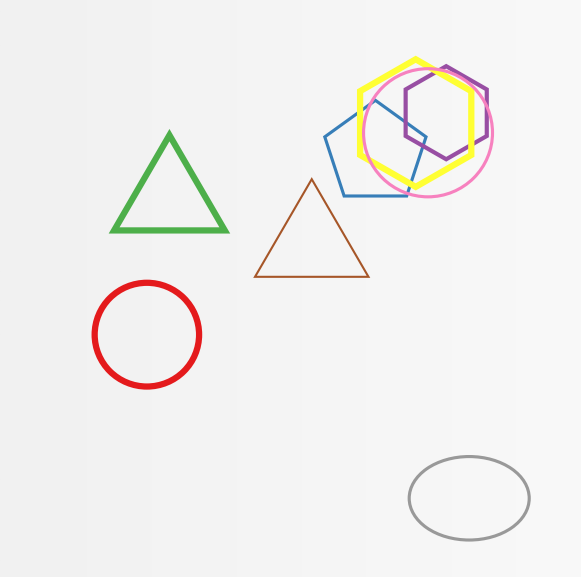[{"shape": "circle", "thickness": 3, "radius": 0.45, "center": [0.253, 0.42]}, {"shape": "pentagon", "thickness": 1.5, "radius": 0.46, "center": [0.646, 0.734]}, {"shape": "triangle", "thickness": 3, "radius": 0.55, "center": [0.292, 0.655]}, {"shape": "hexagon", "thickness": 2, "radius": 0.4, "center": [0.768, 0.804]}, {"shape": "hexagon", "thickness": 3, "radius": 0.55, "center": [0.715, 0.786]}, {"shape": "triangle", "thickness": 1, "radius": 0.56, "center": [0.536, 0.576]}, {"shape": "circle", "thickness": 1.5, "radius": 0.55, "center": [0.736, 0.769]}, {"shape": "oval", "thickness": 1.5, "radius": 0.52, "center": [0.807, 0.136]}]